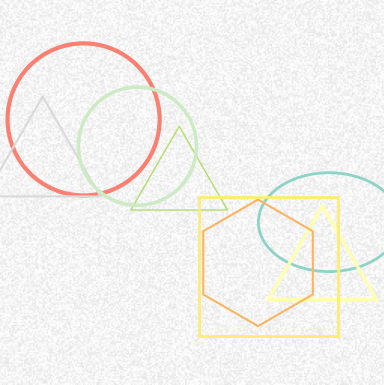[{"shape": "oval", "thickness": 2, "radius": 0.92, "center": [0.854, 0.423]}, {"shape": "triangle", "thickness": 2.5, "radius": 0.81, "center": [0.838, 0.303]}, {"shape": "circle", "thickness": 3, "radius": 0.99, "center": [0.217, 0.69]}, {"shape": "hexagon", "thickness": 1.5, "radius": 0.82, "center": [0.67, 0.317]}, {"shape": "triangle", "thickness": 1, "radius": 0.73, "center": [0.465, 0.527]}, {"shape": "triangle", "thickness": 1.5, "radius": 0.87, "center": [0.111, 0.576]}, {"shape": "circle", "thickness": 2.5, "radius": 0.77, "center": [0.357, 0.62]}, {"shape": "square", "thickness": 2, "radius": 0.9, "center": [0.697, 0.308]}]